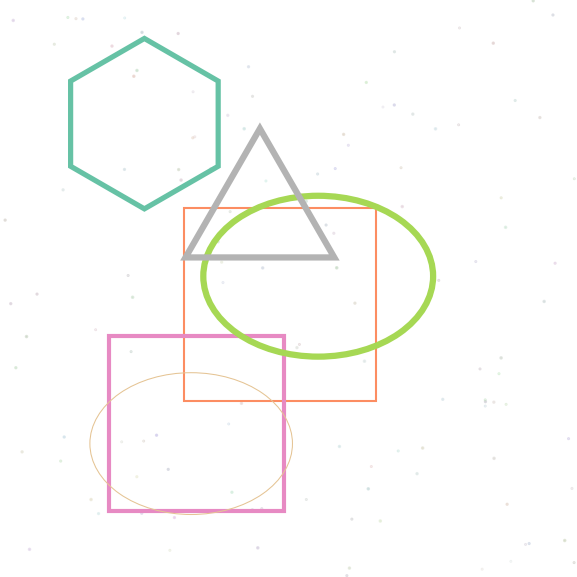[{"shape": "hexagon", "thickness": 2.5, "radius": 0.74, "center": [0.25, 0.785]}, {"shape": "square", "thickness": 1, "radius": 0.83, "center": [0.485, 0.472]}, {"shape": "square", "thickness": 2, "radius": 0.76, "center": [0.341, 0.265]}, {"shape": "oval", "thickness": 3, "radius": 0.99, "center": [0.551, 0.521]}, {"shape": "oval", "thickness": 0.5, "radius": 0.88, "center": [0.331, 0.231]}, {"shape": "triangle", "thickness": 3, "radius": 0.74, "center": [0.45, 0.628]}]